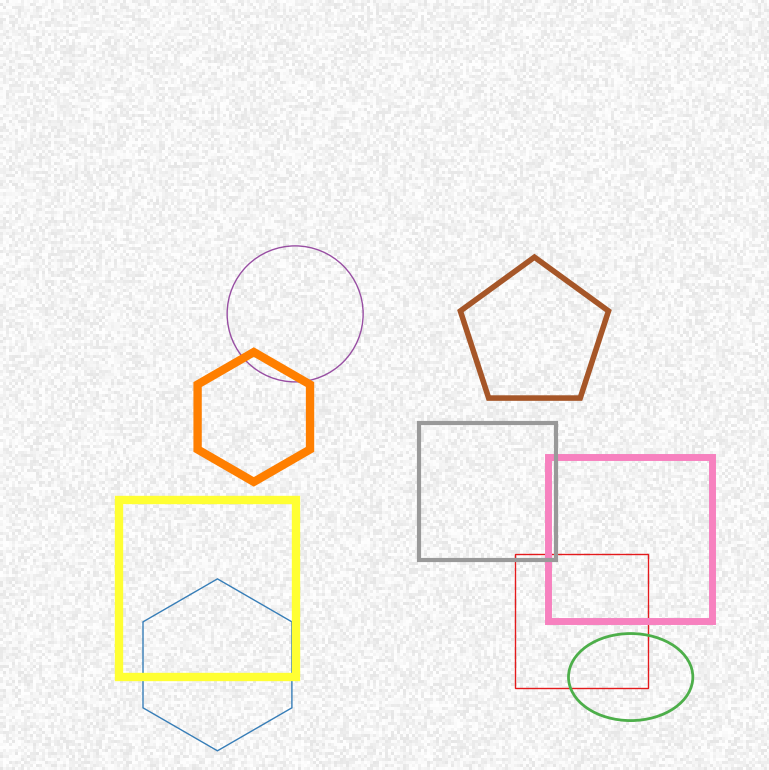[{"shape": "square", "thickness": 0.5, "radius": 0.43, "center": [0.756, 0.193]}, {"shape": "hexagon", "thickness": 0.5, "radius": 0.56, "center": [0.282, 0.137]}, {"shape": "oval", "thickness": 1, "radius": 0.4, "center": [0.819, 0.121]}, {"shape": "circle", "thickness": 0.5, "radius": 0.44, "center": [0.383, 0.592]}, {"shape": "hexagon", "thickness": 3, "radius": 0.42, "center": [0.33, 0.458]}, {"shape": "square", "thickness": 3, "radius": 0.58, "center": [0.269, 0.236]}, {"shape": "pentagon", "thickness": 2, "radius": 0.51, "center": [0.694, 0.565]}, {"shape": "square", "thickness": 2.5, "radius": 0.53, "center": [0.818, 0.3]}, {"shape": "square", "thickness": 1.5, "radius": 0.44, "center": [0.633, 0.362]}]